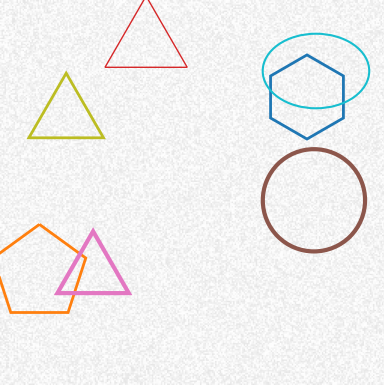[{"shape": "hexagon", "thickness": 2, "radius": 0.55, "center": [0.797, 0.748]}, {"shape": "pentagon", "thickness": 2, "radius": 0.63, "center": [0.102, 0.291]}, {"shape": "triangle", "thickness": 1, "radius": 0.62, "center": [0.379, 0.887]}, {"shape": "circle", "thickness": 3, "radius": 0.66, "center": [0.815, 0.48]}, {"shape": "triangle", "thickness": 3, "radius": 0.54, "center": [0.242, 0.292]}, {"shape": "triangle", "thickness": 2, "radius": 0.56, "center": [0.172, 0.698]}, {"shape": "oval", "thickness": 1.5, "radius": 0.69, "center": [0.821, 0.816]}]